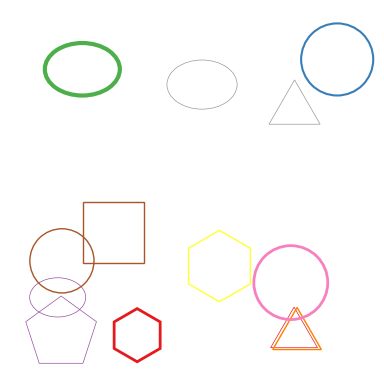[{"shape": "hexagon", "thickness": 2, "radius": 0.35, "center": [0.356, 0.129]}, {"shape": "triangle", "thickness": 0.5, "radius": 0.35, "center": [0.764, 0.132]}, {"shape": "circle", "thickness": 1.5, "radius": 0.47, "center": [0.876, 0.846]}, {"shape": "oval", "thickness": 3, "radius": 0.49, "center": [0.214, 0.82]}, {"shape": "oval", "thickness": 0.5, "radius": 0.36, "center": [0.15, 0.228]}, {"shape": "pentagon", "thickness": 0.5, "radius": 0.48, "center": [0.159, 0.134]}, {"shape": "triangle", "thickness": 1, "radius": 0.36, "center": [0.772, 0.129]}, {"shape": "hexagon", "thickness": 1, "radius": 0.46, "center": [0.57, 0.309]}, {"shape": "square", "thickness": 1, "radius": 0.4, "center": [0.294, 0.396]}, {"shape": "circle", "thickness": 1, "radius": 0.42, "center": [0.161, 0.322]}, {"shape": "circle", "thickness": 2, "radius": 0.48, "center": [0.755, 0.266]}, {"shape": "oval", "thickness": 0.5, "radius": 0.46, "center": [0.525, 0.78]}, {"shape": "triangle", "thickness": 0.5, "radius": 0.38, "center": [0.765, 0.716]}]